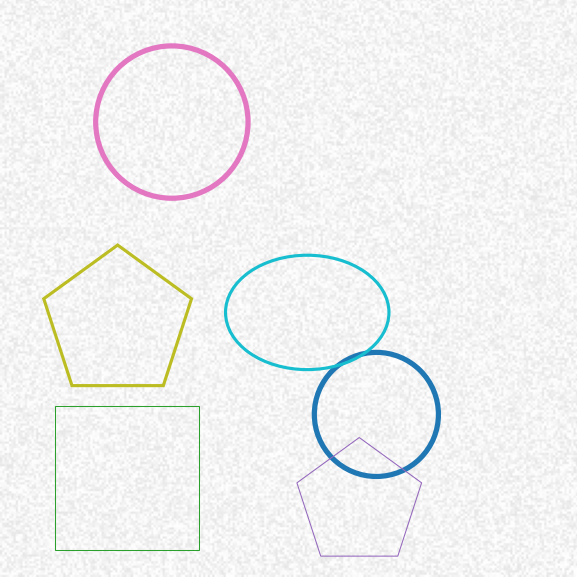[{"shape": "circle", "thickness": 2.5, "radius": 0.54, "center": [0.652, 0.282]}, {"shape": "square", "thickness": 0.5, "radius": 0.62, "center": [0.219, 0.171]}, {"shape": "pentagon", "thickness": 0.5, "radius": 0.57, "center": [0.622, 0.128]}, {"shape": "circle", "thickness": 2.5, "radius": 0.66, "center": [0.298, 0.788]}, {"shape": "pentagon", "thickness": 1.5, "radius": 0.67, "center": [0.204, 0.44]}, {"shape": "oval", "thickness": 1.5, "radius": 0.71, "center": [0.532, 0.458]}]